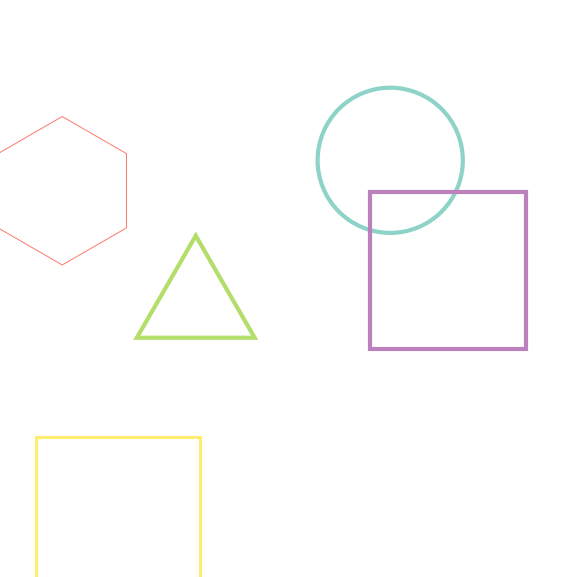[{"shape": "circle", "thickness": 2, "radius": 0.63, "center": [0.676, 0.722]}, {"shape": "hexagon", "thickness": 0.5, "radius": 0.64, "center": [0.108, 0.669]}, {"shape": "triangle", "thickness": 2, "radius": 0.59, "center": [0.339, 0.473]}, {"shape": "square", "thickness": 2, "radius": 0.68, "center": [0.775, 0.531]}, {"shape": "square", "thickness": 1.5, "radius": 0.71, "center": [0.204, 0.101]}]